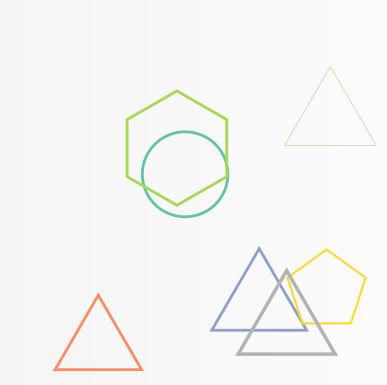[{"shape": "circle", "thickness": 2, "radius": 0.55, "center": [0.478, 0.547]}, {"shape": "triangle", "thickness": 2, "radius": 0.64, "center": [0.254, 0.104]}, {"shape": "triangle", "thickness": 2, "radius": 0.71, "center": [0.669, 0.213]}, {"shape": "hexagon", "thickness": 2, "radius": 0.74, "center": [0.457, 0.615]}, {"shape": "pentagon", "thickness": 1.5, "radius": 0.53, "center": [0.843, 0.246]}, {"shape": "triangle", "thickness": 0.5, "radius": 0.68, "center": [0.853, 0.691]}, {"shape": "triangle", "thickness": 2.5, "radius": 0.72, "center": [0.74, 0.152]}]